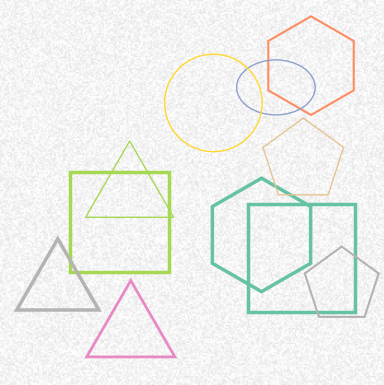[{"shape": "hexagon", "thickness": 2.5, "radius": 0.74, "center": [0.679, 0.39]}, {"shape": "square", "thickness": 2.5, "radius": 0.7, "center": [0.783, 0.33]}, {"shape": "hexagon", "thickness": 1.5, "radius": 0.64, "center": [0.808, 0.829]}, {"shape": "oval", "thickness": 1, "radius": 0.51, "center": [0.717, 0.773]}, {"shape": "triangle", "thickness": 2, "radius": 0.66, "center": [0.34, 0.139]}, {"shape": "square", "thickness": 2.5, "radius": 0.65, "center": [0.31, 0.423]}, {"shape": "triangle", "thickness": 1, "radius": 0.66, "center": [0.337, 0.502]}, {"shape": "circle", "thickness": 1, "radius": 0.63, "center": [0.554, 0.733]}, {"shape": "pentagon", "thickness": 1, "radius": 0.55, "center": [0.788, 0.583]}, {"shape": "pentagon", "thickness": 1.5, "radius": 0.5, "center": [0.888, 0.259]}, {"shape": "triangle", "thickness": 2.5, "radius": 0.62, "center": [0.15, 0.256]}]